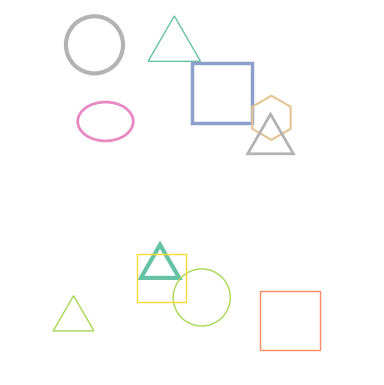[{"shape": "triangle", "thickness": 3, "radius": 0.29, "center": [0.416, 0.307]}, {"shape": "triangle", "thickness": 1, "radius": 0.39, "center": [0.453, 0.88]}, {"shape": "square", "thickness": 1, "radius": 0.39, "center": [0.753, 0.168]}, {"shape": "square", "thickness": 2.5, "radius": 0.39, "center": [0.577, 0.758]}, {"shape": "oval", "thickness": 2, "radius": 0.36, "center": [0.274, 0.684]}, {"shape": "circle", "thickness": 1, "radius": 0.37, "center": [0.524, 0.227]}, {"shape": "triangle", "thickness": 1, "radius": 0.31, "center": [0.191, 0.171]}, {"shape": "square", "thickness": 1, "radius": 0.31, "center": [0.419, 0.277]}, {"shape": "hexagon", "thickness": 1.5, "radius": 0.29, "center": [0.705, 0.694]}, {"shape": "circle", "thickness": 3, "radius": 0.37, "center": [0.245, 0.884]}, {"shape": "triangle", "thickness": 2, "radius": 0.34, "center": [0.703, 0.635]}]